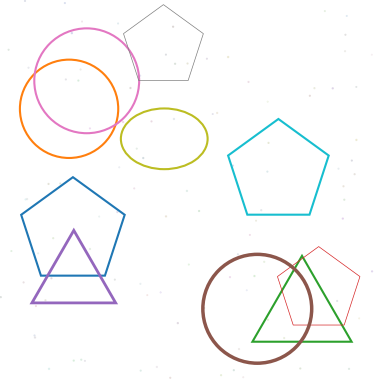[{"shape": "pentagon", "thickness": 1.5, "radius": 0.71, "center": [0.189, 0.398]}, {"shape": "circle", "thickness": 1.5, "radius": 0.64, "center": [0.179, 0.717]}, {"shape": "triangle", "thickness": 1.5, "radius": 0.74, "center": [0.784, 0.187]}, {"shape": "pentagon", "thickness": 0.5, "radius": 0.56, "center": [0.828, 0.247]}, {"shape": "triangle", "thickness": 2, "radius": 0.63, "center": [0.192, 0.276]}, {"shape": "circle", "thickness": 2.5, "radius": 0.71, "center": [0.668, 0.198]}, {"shape": "circle", "thickness": 1.5, "radius": 0.68, "center": [0.225, 0.79]}, {"shape": "pentagon", "thickness": 0.5, "radius": 0.55, "center": [0.424, 0.879]}, {"shape": "oval", "thickness": 1.5, "radius": 0.56, "center": [0.427, 0.639]}, {"shape": "pentagon", "thickness": 1.5, "radius": 0.69, "center": [0.723, 0.554]}]